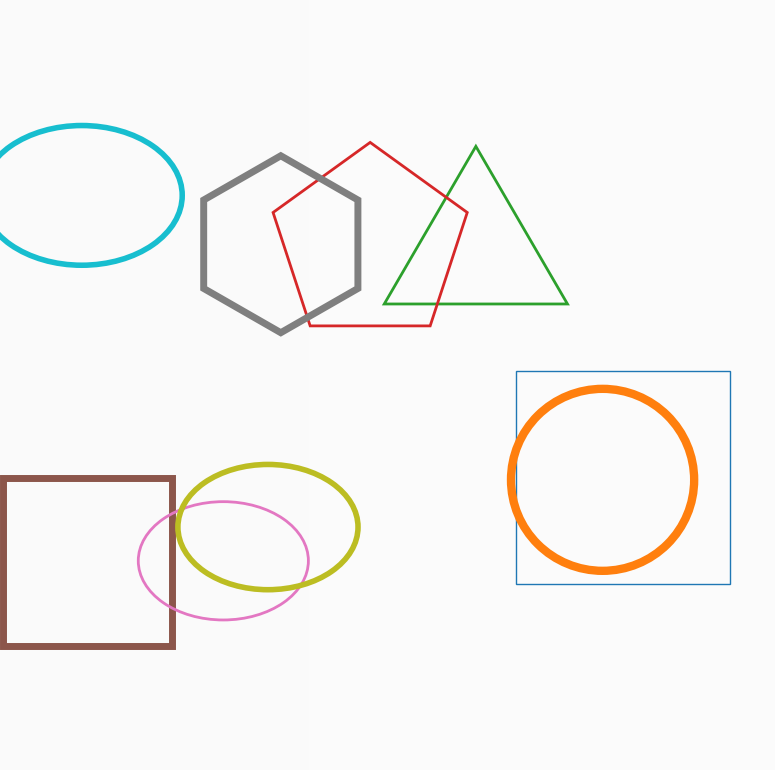[{"shape": "square", "thickness": 0.5, "radius": 0.69, "center": [0.804, 0.38]}, {"shape": "circle", "thickness": 3, "radius": 0.59, "center": [0.778, 0.377]}, {"shape": "triangle", "thickness": 1, "radius": 0.68, "center": [0.614, 0.673]}, {"shape": "pentagon", "thickness": 1, "radius": 0.66, "center": [0.478, 0.683]}, {"shape": "square", "thickness": 2.5, "radius": 0.55, "center": [0.113, 0.27]}, {"shape": "oval", "thickness": 1, "radius": 0.55, "center": [0.288, 0.272]}, {"shape": "hexagon", "thickness": 2.5, "radius": 0.57, "center": [0.362, 0.683]}, {"shape": "oval", "thickness": 2, "radius": 0.58, "center": [0.346, 0.315]}, {"shape": "oval", "thickness": 2, "radius": 0.65, "center": [0.106, 0.746]}]